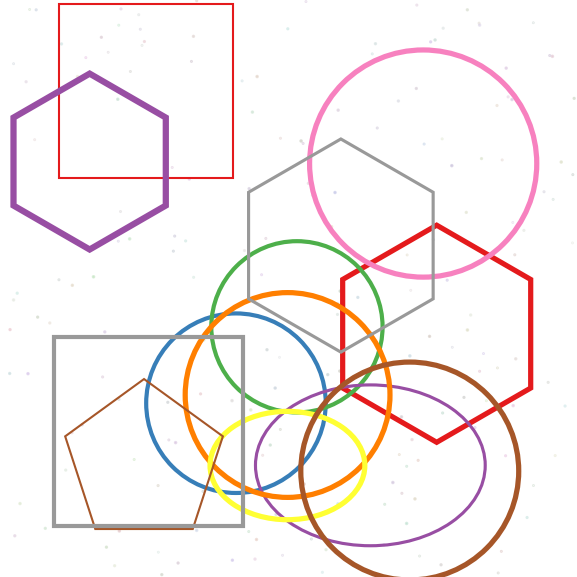[{"shape": "square", "thickness": 1, "radius": 0.75, "center": [0.253, 0.841]}, {"shape": "hexagon", "thickness": 2.5, "radius": 0.94, "center": [0.756, 0.421]}, {"shape": "circle", "thickness": 2, "radius": 0.78, "center": [0.409, 0.301]}, {"shape": "circle", "thickness": 2, "radius": 0.74, "center": [0.514, 0.433]}, {"shape": "oval", "thickness": 1.5, "radius": 0.99, "center": [0.641, 0.193]}, {"shape": "hexagon", "thickness": 3, "radius": 0.76, "center": [0.155, 0.719]}, {"shape": "circle", "thickness": 2.5, "radius": 0.89, "center": [0.498, 0.315]}, {"shape": "oval", "thickness": 2.5, "radius": 0.67, "center": [0.498, 0.193]}, {"shape": "pentagon", "thickness": 1, "radius": 0.72, "center": [0.249, 0.199]}, {"shape": "circle", "thickness": 2.5, "radius": 0.94, "center": [0.71, 0.183]}, {"shape": "circle", "thickness": 2.5, "radius": 0.98, "center": [0.733, 0.716]}, {"shape": "hexagon", "thickness": 1.5, "radius": 0.92, "center": [0.59, 0.574]}, {"shape": "square", "thickness": 2, "radius": 0.82, "center": [0.257, 0.252]}]